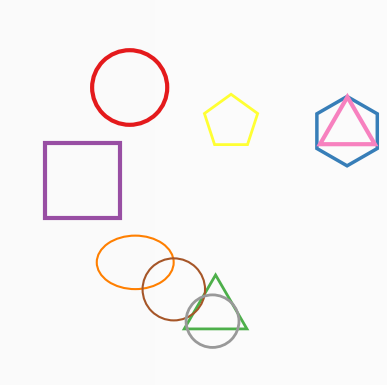[{"shape": "circle", "thickness": 3, "radius": 0.48, "center": [0.335, 0.773]}, {"shape": "hexagon", "thickness": 2.5, "radius": 0.45, "center": [0.896, 0.659]}, {"shape": "triangle", "thickness": 2, "radius": 0.47, "center": [0.556, 0.192]}, {"shape": "square", "thickness": 3, "radius": 0.48, "center": [0.212, 0.531]}, {"shape": "oval", "thickness": 1.5, "radius": 0.5, "center": [0.349, 0.319]}, {"shape": "pentagon", "thickness": 2, "radius": 0.36, "center": [0.596, 0.683]}, {"shape": "circle", "thickness": 1.5, "radius": 0.4, "center": [0.449, 0.248]}, {"shape": "triangle", "thickness": 3, "radius": 0.41, "center": [0.897, 0.666]}, {"shape": "circle", "thickness": 2, "radius": 0.34, "center": [0.548, 0.166]}]